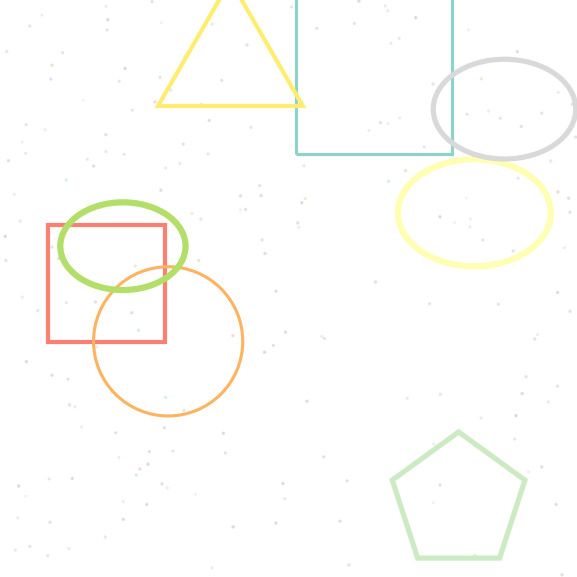[{"shape": "square", "thickness": 1.5, "radius": 0.68, "center": [0.647, 0.868]}, {"shape": "oval", "thickness": 3, "radius": 0.66, "center": [0.821, 0.631]}, {"shape": "square", "thickness": 2, "radius": 0.51, "center": [0.184, 0.508]}, {"shape": "circle", "thickness": 1.5, "radius": 0.65, "center": [0.291, 0.408]}, {"shape": "oval", "thickness": 3, "radius": 0.54, "center": [0.213, 0.573]}, {"shape": "oval", "thickness": 2.5, "radius": 0.62, "center": [0.874, 0.81]}, {"shape": "pentagon", "thickness": 2.5, "radius": 0.6, "center": [0.794, 0.13]}, {"shape": "triangle", "thickness": 2, "radius": 0.72, "center": [0.399, 0.888]}]